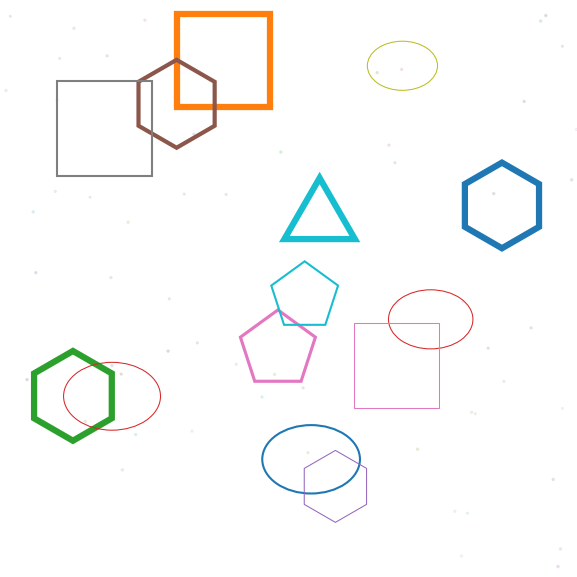[{"shape": "oval", "thickness": 1, "radius": 0.42, "center": [0.539, 0.204]}, {"shape": "hexagon", "thickness": 3, "radius": 0.37, "center": [0.869, 0.643]}, {"shape": "square", "thickness": 3, "radius": 0.4, "center": [0.387, 0.894]}, {"shape": "hexagon", "thickness": 3, "radius": 0.39, "center": [0.126, 0.314]}, {"shape": "oval", "thickness": 0.5, "radius": 0.37, "center": [0.746, 0.446]}, {"shape": "oval", "thickness": 0.5, "radius": 0.42, "center": [0.194, 0.313]}, {"shape": "hexagon", "thickness": 0.5, "radius": 0.31, "center": [0.581, 0.157]}, {"shape": "hexagon", "thickness": 2, "radius": 0.38, "center": [0.306, 0.819]}, {"shape": "square", "thickness": 0.5, "radius": 0.37, "center": [0.687, 0.366]}, {"shape": "pentagon", "thickness": 1.5, "radius": 0.34, "center": [0.481, 0.394]}, {"shape": "square", "thickness": 1, "radius": 0.41, "center": [0.181, 0.776]}, {"shape": "oval", "thickness": 0.5, "radius": 0.3, "center": [0.697, 0.885]}, {"shape": "pentagon", "thickness": 1, "radius": 0.3, "center": [0.528, 0.486]}, {"shape": "triangle", "thickness": 3, "radius": 0.35, "center": [0.553, 0.62]}]